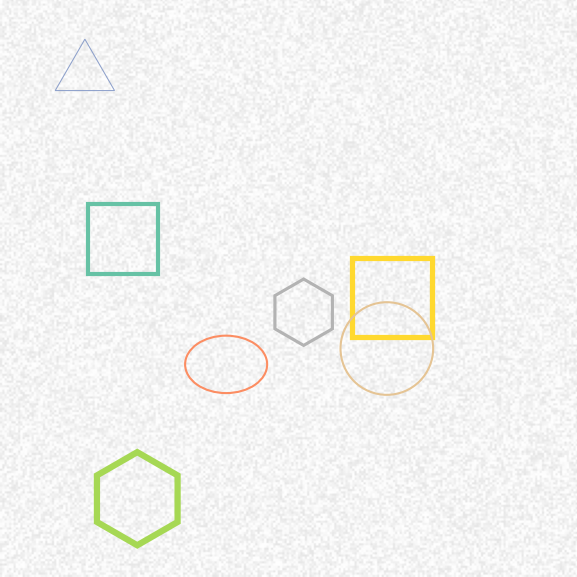[{"shape": "square", "thickness": 2, "radius": 0.3, "center": [0.213, 0.585]}, {"shape": "oval", "thickness": 1, "radius": 0.36, "center": [0.392, 0.368]}, {"shape": "triangle", "thickness": 0.5, "radius": 0.3, "center": [0.147, 0.872]}, {"shape": "hexagon", "thickness": 3, "radius": 0.4, "center": [0.238, 0.136]}, {"shape": "square", "thickness": 2.5, "radius": 0.34, "center": [0.679, 0.484]}, {"shape": "circle", "thickness": 1, "radius": 0.4, "center": [0.67, 0.396]}, {"shape": "hexagon", "thickness": 1.5, "radius": 0.29, "center": [0.526, 0.458]}]